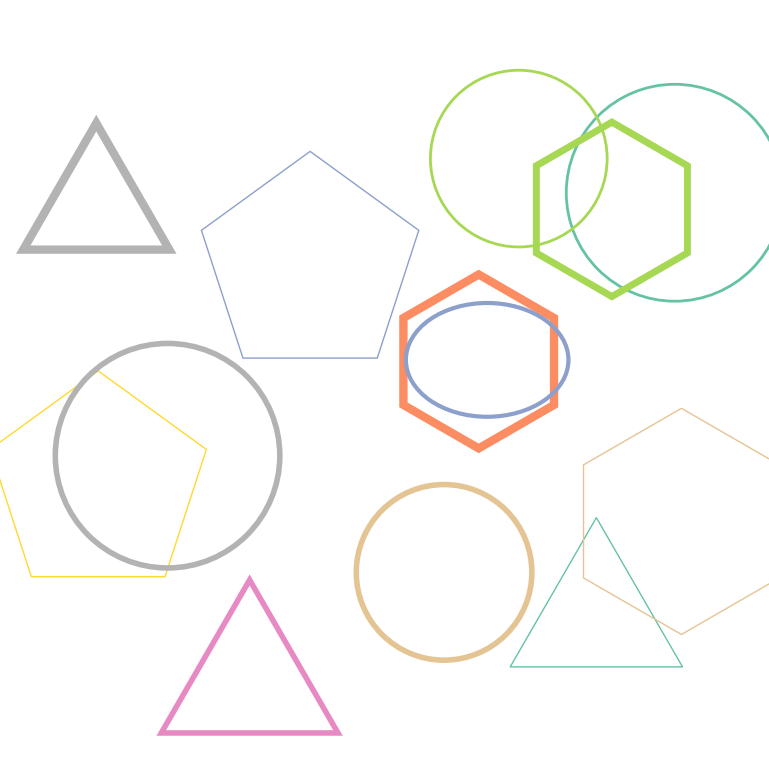[{"shape": "triangle", "thickness": 0.5, "radius": 0.65, "center": [0.775, 0.199]}, {"shape": "circle", "thickness": 1, "radius": 0.7, "center": [0.876, 0.75]}, {"shape": "hexagon", "thickness": 3, "radius": 0.56, "center": [0.622, 0.531]}, {"shape": "oval", "thickness": 1.5, "radius": 0.53, "center": [0.633, 0.533]}, {"shape": "pentagon", "thickness": 0.5, "radius": 0.74, "center": [0.403, 0.655]}, {"shape": "triangle", "thickness": 2, "radius": 0.66, "center": [0.324, 0.114]}, {"shape": "circle", "thickness": 1, "radius": 0.57, "center": [0.674, 0.794]}, {"shape": "hexagon", "thickness": 2.5, "radius": 0.57, "center": [0.795, 0.728]}, {"shape": "pentagon", "thickness": 0.5, "radius": 0.74, "center": [0.127, 0.371]}, {"shape": "hexagon", "thickness": 0.5, "radius": 0.73, "center": [0.885, 0.323]}, {"shape": "circle", "thickness": 2, "radius": 0.57, "center": [0.577, 0.257]}, {"shape": "circle", "thickness": 2, "radius": 0.73, "center": [0.218, 0.408]}, {"shape": "triangle", "thickness": 3, "radius": 0.55, "center": [0.125, 0.731]}]